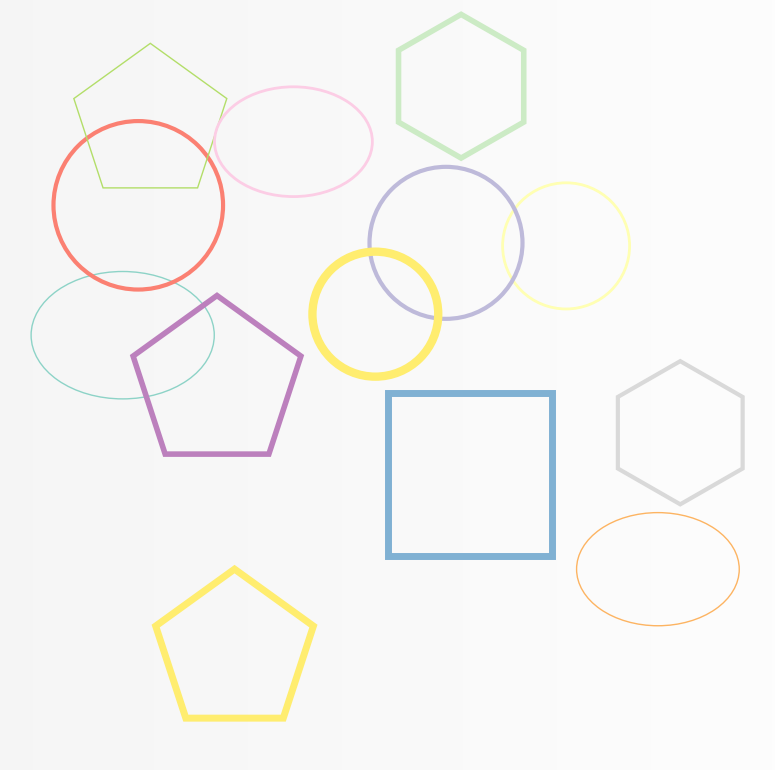[{"shape": "oval", "thickness": 0.5, "radius": 0.59, "center": [0.158, 0.565]}, {"shape": "circle", "thickness": 1, "radius": 0.41, "center": [0.73, 0.681]}, {"shape": "circle", "thickness": 1.5, "radius": 0.49, "center": [0.575, 0.685]}, {"shape": "circle", "thickness": 1.5, "radius": 0.55, "center": [0.178, 0.733]}, {"shape": "square", "thickness": 2.5, "radius": 0.53, "center": [0.607, 0.383]}, {"shape": "oval", "thickness": 0.5, "radius": 0.52, "center": [0.849, 0.261]}, {"shape": "pentagon", "thickness": 0.5, "radius": 0.52, "center": [0.194, 0.84]}, {"shape": "oval", "thickness": 1, "radius": 0.51, "center": [0.379, 0.816]}, {"shape": "hexagon", "thickness": 1.5, "radius": 0.46, "center": [0.878, 0.438]}, {"shape": "pentagon", "thickness": 2, "radius": 0.57, "center": [0.28, 0.502]}, {"shape": "hexagon", "thickness": 2, "radius": 0.47, "center": [0.595, 0.888]}, {"shape": "circle", "thickness": 3, "radius": 0.41, "center": [0.484, 0.592]}, {"shape": "pentagon", "thickness": 2.5, "radius": 0.53, "center": [0.303, 0.154]}]